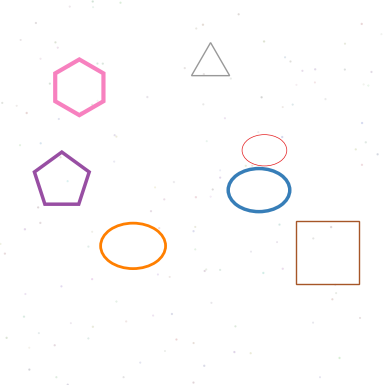[{"shape": "oval", "thickness": 0.5, "radius": 0.29, "center": [0.687, 0.61]}, {"shape": "oval", "thickness": 2.5, "radius": 0.4, "center": [0.673, 0.506]}, {"shape": "pentagon", "thickness": 2.5, "radius": 0.37, "center": [0.161, 0.53]}, {"shape": "oval", "thickness": 2, "radius": 0.42, "center": [0.346, 0.361]}, {"shape": "square", "thickness": 1, "radius": 0.41, "center": [0.85, 0.344]}, {"shape": "hexagon", "thickness": 3, "radius": 0.36, "center": [0.206, 0.773]}, {"shape": "triangle", "thickness": 1, "radius": 0.29, "center": [0.547, 0.832]}]